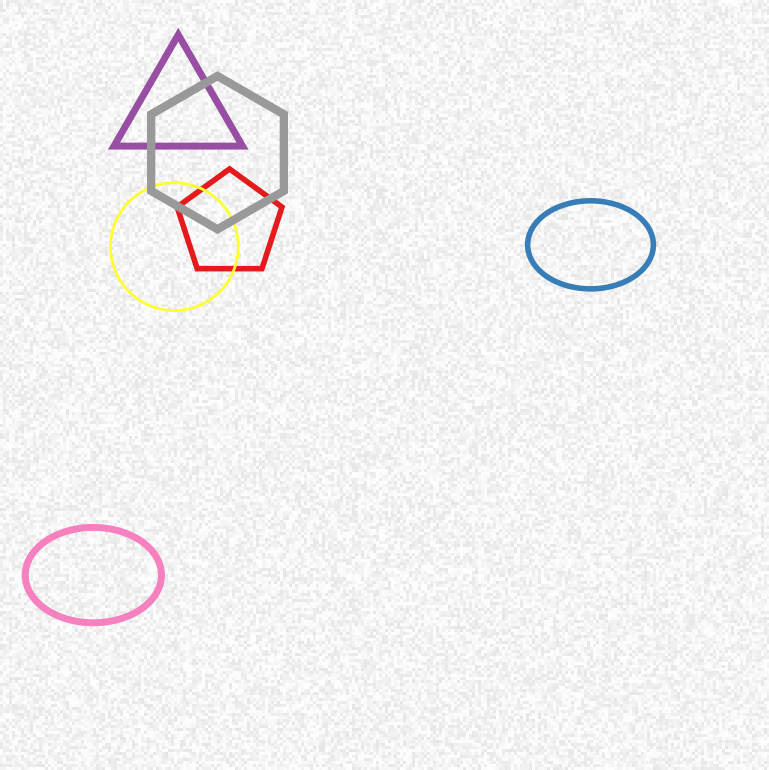[{"shape": "pentagon", "thickness": 2, "radius": 0.36, "center": [0.298, 0.709]}, {"shape": "oval", "thickness": 2, "radius": 0.41, "center": [0.767, 0.682]}, {"shape": "triangle", "thickness": 2.5, "radius": 0.48, "center": [0.232, 0.858]}, {"shape": "circle", "thickness": 1, "radius": 0.41, "center": [0.226, 0.68]}, {"shape": "oval", "thickness": 2.5, "radius": 0.44, "center": [0.121, 0.253]}, {"shape": "hexagon", "thickness": 3, "radius": 0.5, "center": [0.282, 0.802]}]